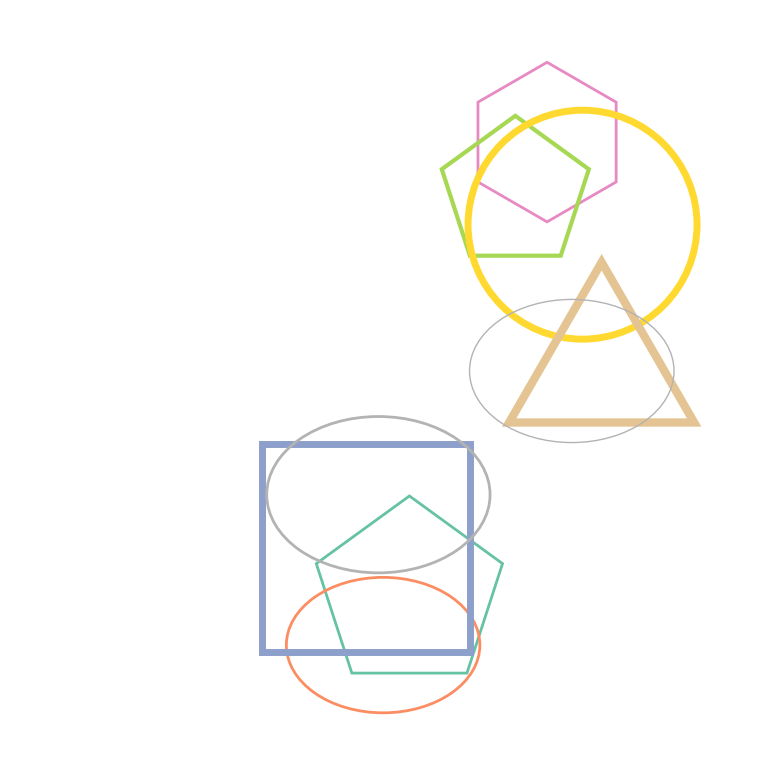[{"shape": "pentagon", "thickness": 1, "radius": 0.64, "center": [0.532, 0.229]}, {"shape": "oval", "thickness": 1, "radius": 0.63, "center": [0.498, 0.162]}, {"shape": "square", "thickness": 2.5, "radius": 0.68, "center": [0.475, 0.288]}, {"shape": "hexagon", "thickness": 1, "radius": 0.52, "center": [0.71, 0.815]}, {"shape": "pentagon", "thickness": 1.5, "radius": 0.5, "center": [0.669, 0.749]}, {"shape": "circle", "thickness": 2.5, "radius": 0.74, "center": [0.757, 0.708]}, {"shape": "triangle", "thickness": 3, "radius": 0.69, "center": [0.781, 0.521]}, {"shape": "oval", "thickness": 1, "radius": 0.73, "center": [0.491, 0.358]}, {"shape": "oval", "thickness": 0.5, "radius": 0.66, "center": [0.743, 0.518]}]